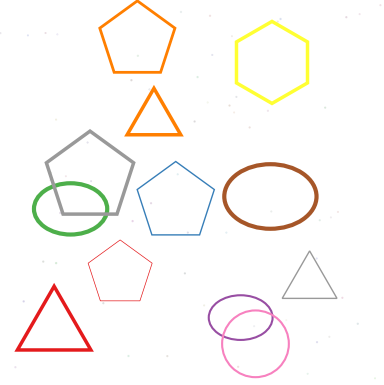[{"shape": "triangle", "thickness": 2.5, "radius": 0.55, "center": [0.141, 0.146]}, {"shape": "pentagon", "thickness": 0.5, "radius": 0.44, "center": [0.312, 0.289]}, {"shape": "pentagon", "thickness": 1, "radius": 0.53, "center": [0.457, 0.475]}, {"shape": "oval", "thickness": 3, "radius": 0.48, "center": [0.183, 0.457]}, {"shape": "oval", "thickness": 1.5, "radius": 0.41, "center": [0.625, 0.175]}, {"shape": "triangle", "thickness": 2.5, "radius": 0.4, "center": [0.4, 0.69]}, {"shape": "pentagon", "thickness": 2, "radius": 0.51, "center": [0.357, 0.895]}, {"shape": "hexagon", "thickness": 2.5, "radius": 0.53, "center": [0.706, 0.838]}, {"shape": "oval", "thickness": 3, "radius": 0.6, "center": [0.702, 0.49]}, {"shape": "circle", "thickness": 1.5, "radius": 0.43, "center": [0.664, 0.107]}, {"shape": "pentagon", "thickness": 2.5, "radius": 0.6, "center": [0.234, 0.54]}, {"shape": "triangle", "thickness": 1, "radius": 0.41, "center": [0.804, 0.266]}]